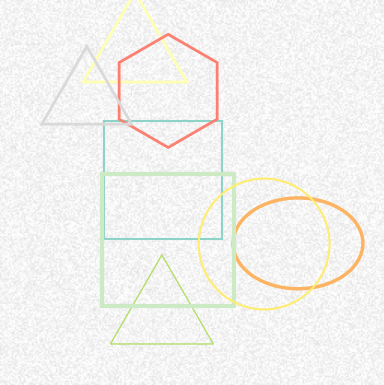[{"shape": "square", "thickness": 1.5, "radius": 0.77, "center": [0.423, 0.532]}, {"shape": "triangle", "thickness": 2, "radius": 0.78, "center": [0.351, 0.865]}, {"shape": "hexagon", "thickness": 2, "radius": 0.73, "center": [0.437, 0.764]}, {"shape": "oval", "thickness": 2.5, "radius": 0.84, "center": [0.774, 0.368]}, {"shape": "triangle", "thickness": 1, "radius": 0.77, "center": [0.421, 0.184]}, {"shape": "triangle", "thickness": 2, "radius": 0.67, "center": [0.225, 0.745]}, {"shape": "square", "thickness": 3, "radius": 0.86, "center": [0.437, 0.376]}, {"shape": "circle", "thickness": 1.5, "radius": 0.85, "center": [0.686, 0.366]}]